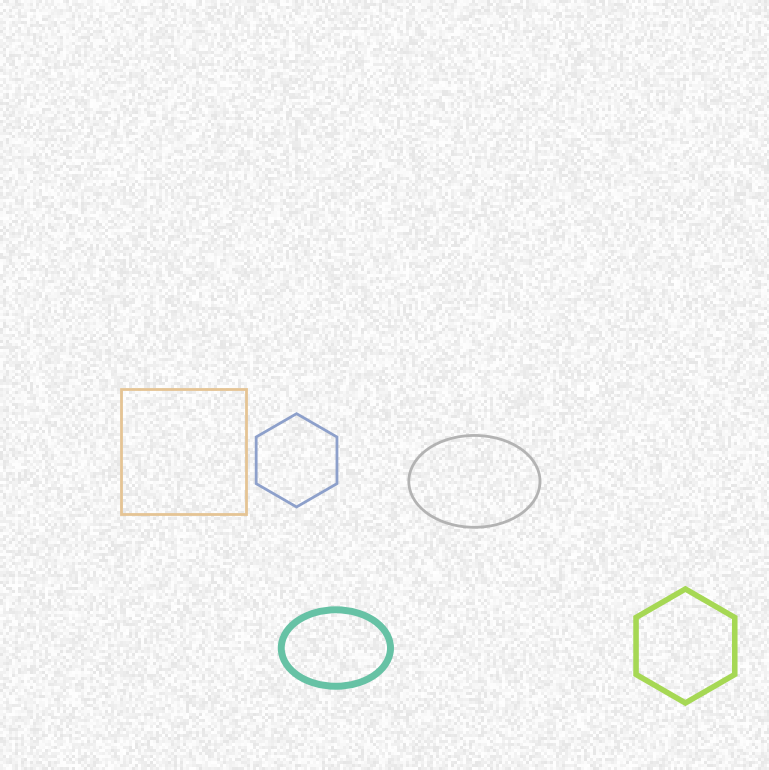[{"shape": "oval", "thickness": 2.5, "radius": 0.35, "center": [0.436, 0.158]}, {"shape": "hexagon", "thickness": 1, "radius": 0.3, "center": [0.385, 0.402]}, {"shape": "hexagon", "thickness": 2, "radius": 0.37, "center": [0.89, 0.161]}, {"shape": "square", "thickness": 1, "radius": 0.41, "center": [0.239, 0.414]}, {"shape": "oval", "thickness": 1, "radius": 0.43, "center": [0.616, 0.375]}]